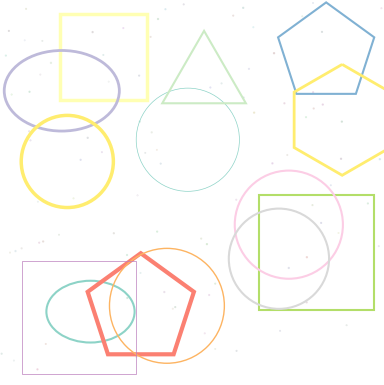[{"shape": "oval", "thickness": 1.5, "radius": 0.57, "center": [0.235, 0.191]}, {"shape": "circle", "thickness": 0.5, "radius": 0.67, "center": [0.488, 0.637]}, {"shape": "square", "thickness": 2.5, "radius": 0.56, "center": [0.269, 0.851]}, {"shape": "oval", "thickness": 2, "radius": 0.75, "center": [0.16, 0.764]}, {"shape": "pentagon", "thickness": 3, "radius": 0.73, "center": [0.366, 0.197]}, {"shape": "pentagon", "thickness": 1.5, "radius": 0.66, "center": [0.847, 0.862]}, {"shape": "circle", "thickness": 1, "radius": 0.75, "center": [0.434, 0.206]}, {"shape": "square", "thickness": 1.5, "radius": 0.75, "center": [0.823, 0.345]}, {"shape": "circle", "thickness": 1.5, "radius": 0.7, "center": [0.75, 0.416]}, {"shape": "circle", "thickness": 1.5, "radius": 0.65, "center": [0.724, 0.328]}, {"shape": "square", "thickness": 0.5, "radius": 0.74, "center": [0.205, 0.176]}, {"shape": "triangle", "thickness": 1.5, "radius": 0.63, "center": [0.53, 0.794]}, {"shape": "hexagon", "thickness": 2, "radius": 0.72, "center": [0.889, 0.689]}, {"shape": "circle", "thickness": 2.5, "radius": 0.6, "center": [0.175, 0.581]}]